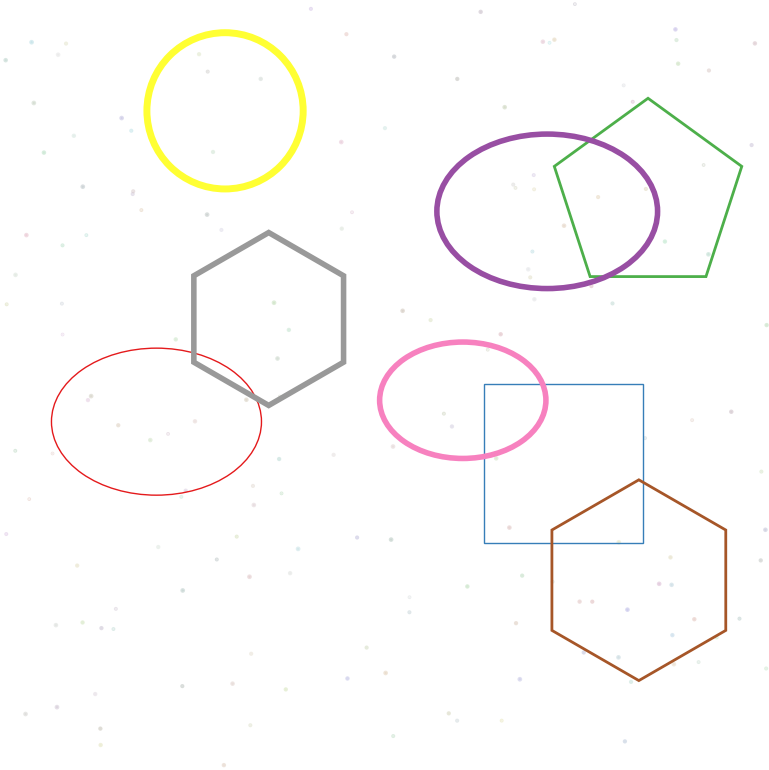[{"shape": "oval", "thickness": 0.5, "radius": 0.68, "center": [0.203, 0.452]}, {"shape": "square", "thickness": 0.5, "radius": 0.52, "center": [0.731, 0.398]}, {"shape": "pentagon", "thickness": 1, "radius": 0.64, "center": [0.842, 0.744]}, {"shape": "oval", "thickness": 2, "radius": 0.72, "center": [0.711, 0.726]}, {"shape": "circle", "thickness": 2.5, "radius": 0.51, "center": [0.292, 0.856]}, {"shape": "hexagon", "thickness": 1, "radius": 0.65, "center": [0.83, 0.246]}, {"shape": "oval", "thickness": 2, "radius": 0.54, "center": [0.601, 0.48]}, {"shape": "hexagon", "thickness": 2, "radius": 0.56, "center": [0.349, 0.586]}]